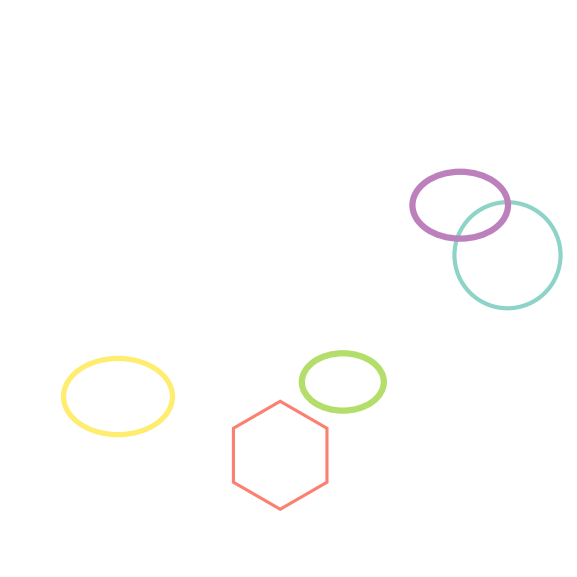[{"shape": "circle", "thickness": 2, "radius": 0.46, "center": [0.879, 0.557]}, {"shape": "hexagon", "thickness": 1.5, "radius": 0.47, "center": [0.485, 0.211]}, {"shape": "oval", "thickness": 3, "radius": 0.35, "center": [0.594, 0.338]}, {"shape": "oval", "thickness": 3, "radius": 0.41, "center": [0.797, 0.644]}, {"shape": "oval", "thickness": 2.5, "radius": 0.47, "center": [0.204, 0.312]}]